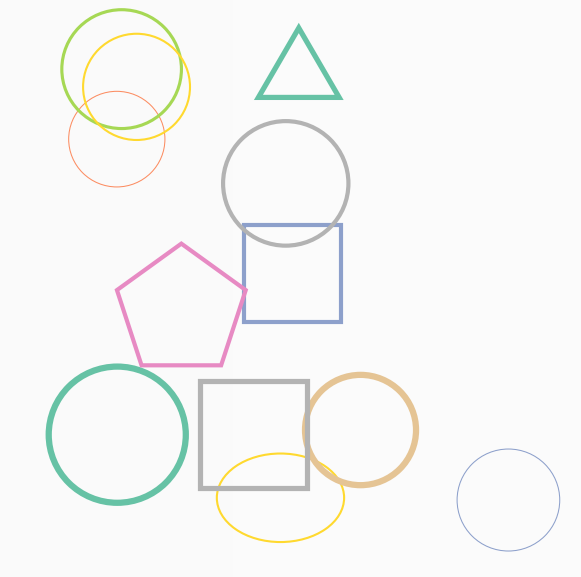[{"shape": "triangle", "thickness": 2.5, "radius": 0.4, "center": [0.514, 0.871]}, {"shape": "circle", "thickness": 3, "radius": 0.59, "center": [0.202, 0.246]}, {"shape": "circle", "thickness": 0.5, "radius": 0.41, "center": [0.201, 0.758]}, {"shape": "circle", "thickness": 0.5, "radius": 0.44, "center": [0.875, 0.133]}, {"shape": "square", "thickness": 2, "radius": 0.42, "center": [0.503, 0.526]}, {"shape": "pentagon", "thickness": 2, "radius": 0.58, "center": [0.312, 0.461]}, {"shape": "circle", "thickness": 1.5, "radius": 0.51, "center": [0.209, 0.879]}, {"shape": "oval", "thickness": 1, "radius": 0.55, "center": [0.483, 0.137]}, {"shape": "circle", "thickness": 1, "radius": 0.46, "center": [0.235, 0.849]}, {"shape": "circle", "thickness": 3, "radius": 0.48, "center": [0.62, 0.255]}, {"shape": "circle", "thickness": 2, "radius": 0.54, "center": [0.492, 0.682]}, {"shape": "square", "thickness": 2.5, "radius": 0.46, "center": [0.436, 0.247]}]